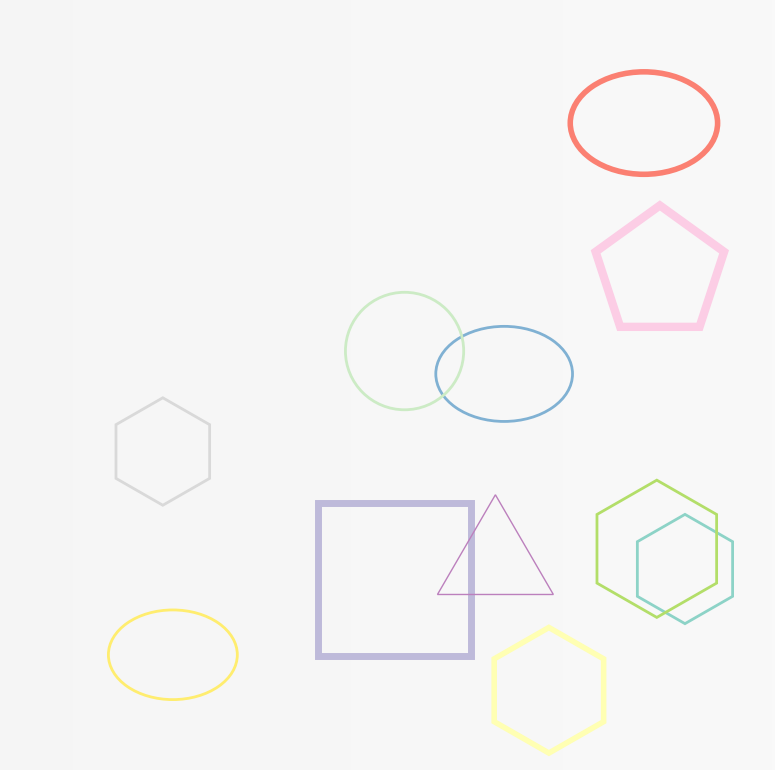[{"shape": "hexagon", "thickness": 1, "radius": 0.35, "center": [0.884, 0.261]}, {"shape": "hexagon", "thickness": 2, "radius": 0.41, "center": [0.708, 0.104]}, {"shape": "square", "thickness": 2.5, "radius": 0.5, "center": [0.509, 0.247]}, {"shape": "oval", "thickness": 2, "radius": 0.48, "center": [0.831, 0.84]}, {"shape": "oval", "thickness": 1, "radius": 0.44, "center": [0.651, 0.514]}, {"shape": "hexagon", "thickness": 1, "radius": 0.45, "center": [0.847, 0.287]}, {"shape": "pentagon", "thickness": 3, "radius": 0.44, "center": [0.851, 0.646]}, {"shape": "hexagon", "thickness": 1, "radius": 0.35, "center": [0.21, 0.414]}, {"shape": "triangle", "thickness": 0.5, "radius": 0.43, "center": [0.639, 0.271]}, {"shape": "circle", "thickness": 1, "radius": 0.38, "center": [0.522, 0.544]}, {"shape": "oval", "thickness": 1, "radius": 0.42, "center": [0.223, 0.15]}]